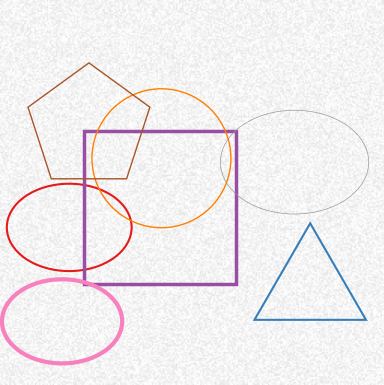[{"shape": "oval", "thickness": 1.5, "radius": 0.81, "center": [0.18, 0.409]}, {"shape": "triangle", "thickness": 1.5, "radius": 0.84, "center": [0.806, 0.253]}, {"shape": "square", "thickness": 2.5, "radius": 0.99, "center": [0.415, 0.461]}, {"shape": "circle", "thickness": 1, "radius": 0.9, "center": [0.419, 0.589]}, {"shape": "pentagon", "thickness": 1, "radius": 0.83, "center": [0.231, 0.67]}, {"shape": "oval", "thickness": 3, "radius": 0.78, "center": [0.161, 0.165]}, {"shape": "oval", "thickness": 0.5, "radius": 0.96, "center": [0.765, 0.579]}]